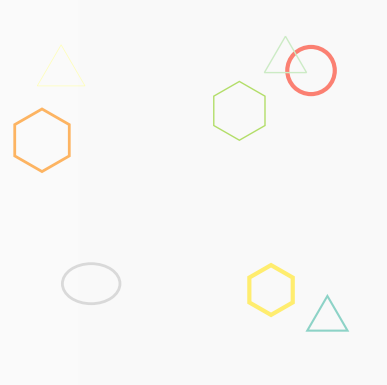[{"shape": "triangle", "thickness": 1.5, "radius": 0.3, "center": [0.845, 0.171]}, {"shape": "triangle", "thickness": 0.5, "radius": 0.36, "center": [0.158, 0.812]}, {"shape": "circle", "thickness": 3, "radius": 0.31, "center": [0.803, 0.817]}, {"shape": "hexagon", "thickness": 2, "radius": 0.41, "center": [0.108, 0.636]}, {"shape": "hexagon", "thickness": 1, "radius": 0.38, "center": [0.618, 0.712]}, {"shape": "oval", "thickness": 2, "radius": 0.37, "center": [0.235, 0.263]}, {"shape": "triangle", "thickness": 1, "radius": 0.31, "center": [0.737, 0.843]}, {"shape": "hexagon", "thickness": 3, "radius": 0.32, "center": [0.699, 0.247]}]